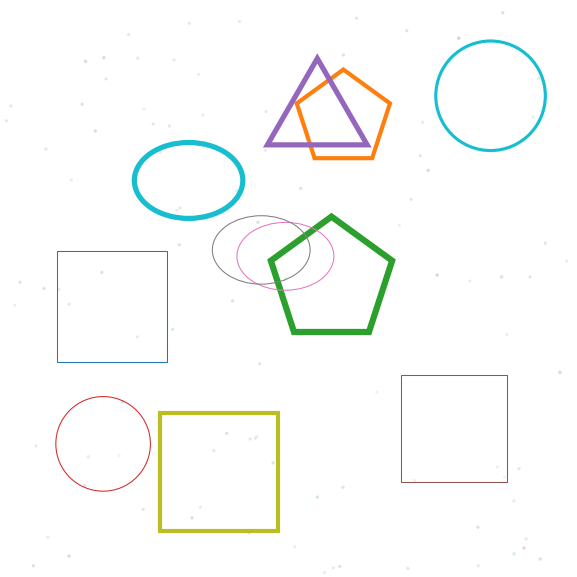[{"shape": "square", "thickness": 0.5, "radius": 0.48, "center": [0.194, 0.468]}, {"shape": "pentagon", "thickness": 2, "radius": 0.42, "center": [0.595, 0.794]}, {"shape": "pentagon", "thickness": 3, "radius": 0.55, "center": [0.574, 0.514]}, {"shape": "circle", "thickness": 0.5, "radius": 0.41, "center": [0.179, 0.231]}, {"shape": "triangle", "thickness": 2.5, "radius": 0.5, "center": [0.549, 0.798]}, {"shape": "square", "thickness": 0.5, "radius": 0.46, "center": [0.786, 0.257]}, {"shape": "oval", "thickness": 0.5, "radius": 0.42, "center": [0.494, 0.555]}, {"shape": "oval", "thickness": 0.5, "radius": 0.42, "center": [0.452, 0.566]}, {"shape": "square", "thickness": 2, "radius": 0.51, "center": [0.379, 0.182]}, {"shape": "oval", "thickness": 2.5, "radius": 0.47, "center": [0.327, 0.687]}, {"shape": "circle", "thickness": 1.5, "radius": 0.47, "center": [0.849, 0.833]}]